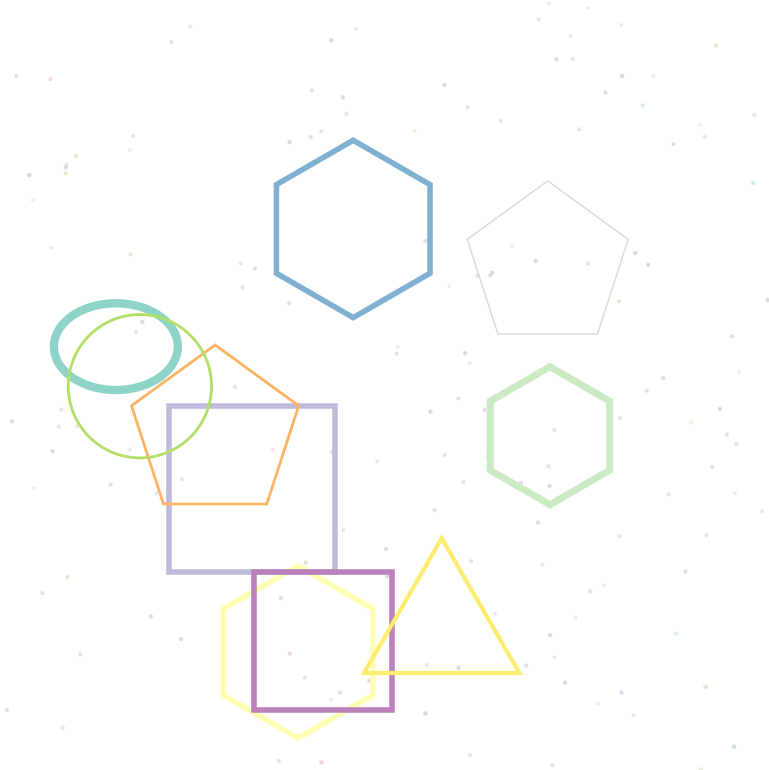[{"shape": "oval", "thickness": 3, "radius": 0.4, "center": [0.15, 0.55]}, {"shape": "hexagon", "thickness": 2, "radius": 0.56, "center": [0.387, 0.153]}, {"shape": "square", "thickness": 2, "radius": 0.54, "center": [0.327, 0.365]}, {"shape": "hexagon", "thickness": 2, "radius": 0.58, "center": [0.459, 0.703]}, {"shape": "pentagon", "thickness": 1, "radius": 0.57, "center": [0.279, 0.438]}, {"shape": "circle", "thickness": 1, "radius": 0.47, "center": [0.182, 0.498]}, {"shape": "pentagon", "thickness": 0.5, "radius": 0.55, "center": [0.711, 0.655]}, {"shape": "square", "thickness": 2, "radius": 0.45, "center": [0.419, 0.168]}, {"shape": "hexagon", "thickness": 2.5, "radius": 0.45, "center": [0.714, 0.434]}, {"shape": "triangle", "thickness": 1.5, "radius": 0.58, "center": [0.574, 0.184]}]